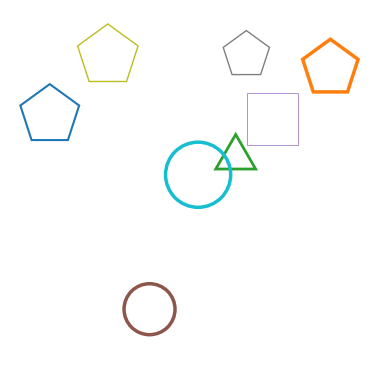[{"shape": "pentagon", "thickness": 1.5, "radius": 0.4, "center": [0.129, 0.701]}, {"shape": "pentagon", "thickness": 2.5, "radius": 0.38, "center": [0.858, 0.822]}, {"shape": "triangle", "thickness": 2, "radius": 0.3, "center": [0.612, 0.591]}, {"shape": "square", "thickness": 0.5, "radius": 0.33, "center": [0.707, 0.691]}, {"shape": "circle", "thickness": 2.5, "radius": 0.33, "center": [0.388, 0.197]}, {"shape": "pentagon", "thickness": 1, "radius": 0.32, "center": [0.64, 0.857]}, {"shape": "pentagon", "thickness": 1, "radius": 0.41, "center": [0.28, 0.855]}, {"shape": "circle", "thickness": 2.5, "radius": 0.42, "center": [0.515, 0.546]}]